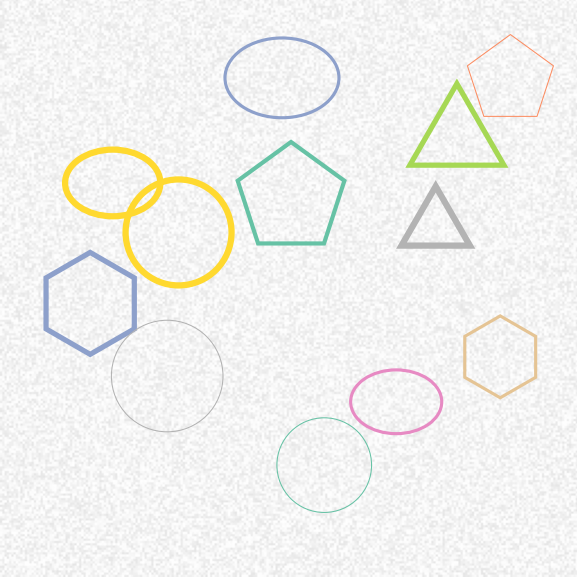[{"shape": "pentagon", "thickness": 2, "radius": 0.49, "center": [0.504, 0.656]}, {"shape": "circle", "thickness": 0.5, "radius": 0.41, "center": [0.561, 0.194]}, {"shape": "pentagon", "thickness": 0.5, "radius": 0.39, "center": [0.884, 0.861]}, {"shape": "hexagon", "thickness": 2.5, "radius": 0.44, "center": [0.156, 0.474]}, {"shape": "oval", "thickness": 1.5, "radius": 0.49, "center": [0.488, 0.864]}, {"shape": "oval", "thickness": 1.5, "radius": 0.39, "center": [0.686, 0.303]}, {"shape": "triangle", "thickness": 2.5, "radius": 0.47, "center": [0.791, 0.76]}, {"shape": "oval", "thickness": 3, "radius": 0.41, "center": [0.195, 0.682]}, {"shape": "circle", "thickness": 3, "radius": 0.46, "center": [0.309, 0.597]}, {"shape": "hexagon", "thickness": 1.5, "radius": 0.35, "center": [0.866, 0.381]}, {"shape": "triangle", "thickness": 3, "radius": 0.34, "center": [0.754, 0.608]}, {"shape": "circle", "thickness": 0.5, "radius": 0.48, "center": [0.29, 0.348]}]